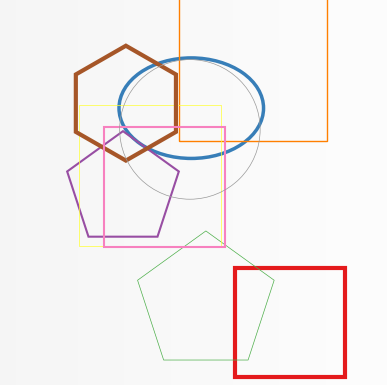[{"shape": "square", "thickness": 3, "radius": 0.71, "center": [0.748, 0.162]}, {"shape": "oval", "thickness": 2.5, "radius": 0.93, "center": [0.494, 0.719]}, {"shape": "pentagon", "thickness": 0.5, "radius": 0.93, "center": [0.531, 0.215]}, {"shape": "pentagon", "thickness": 1.5, "radius": 0.76, "center": [0.317, 0.508]}, {"shape": "square", "thickness": 1, "radius": 0.96, "center": [0.653, 0.827]}, {"shape": "square", "thickness": 0.5, "radius": 0.91, "center": [0.387, 0.544]}, {"shape": "hexagon", "thickness": 3, "radius": 0.75, "center": [0.325, 0.732]}, {"shape": "square", "thickness": 1.5, "radius": 0.78, "center": [0.425, 0.515]}, {"shape": "circle", "thickness": 0.5, "radius": 0.91, "center": [0.49, 0.664]}]